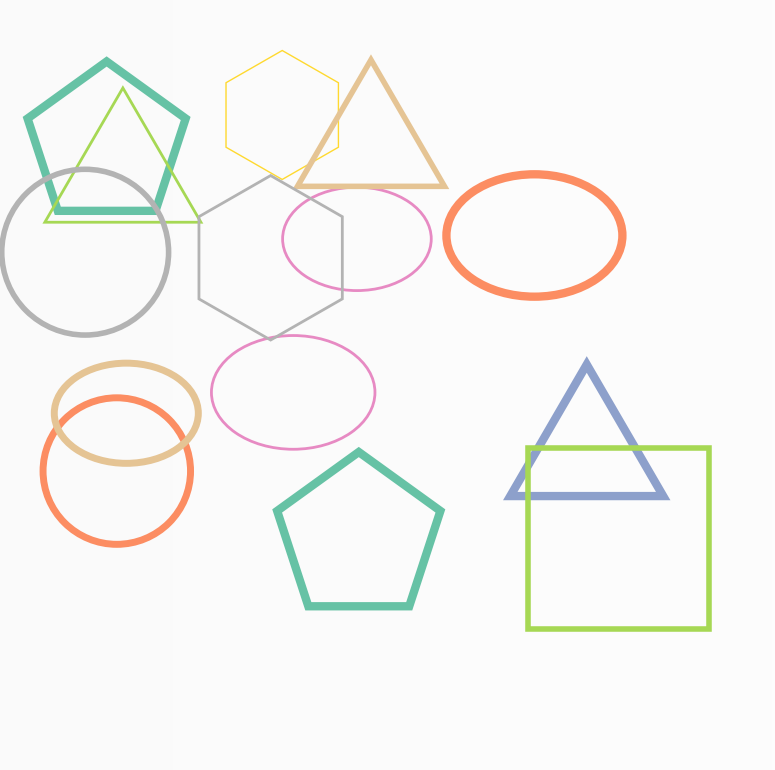[{"shape": "pentagon", "thickness": 3, "radius": 0.55, "center": [0.463, 0.302]}, {"shape": "pentagon", "thickness": 3, "radius": 0.54, "center": [0.138, 0.813]}, {"shape": "oval", "thickness": 3, "radius": 0.57, "center": [0.69, 0.694]}, {"shape": "circle", "thickness": 2.5, "radius": 0.48, "center": [0.151, 0.388]}, {"shape": "triangle", "thickness": 3, "radius": 0.57, "center": [0.757, 0.413]}, {"shape": "oval", "thickness": 1, "radius": 0.48, "center": [0.461, 0.69]}, {"shape": "oval", "thickness": 1, "radius": 0.53, "center": [0.378, 0.49]}, {"shape": "triangle", "thickness": 1, "radius": 0.58, "center": [0.159, 0.77]}, {"shape": "square", "thickness": 2, "radius": 0.59, "center": [0.798, 0.301]}, {"shape": "hexagon", "thickness": 0.5, "radius": 0.42, "center": [0.364, 0.851]}, {"shape": "triangle", "thickness": 2, "radius": 0.55, "center": [0.479, 0.813]}, {"shape": "oval", "thickness": 2.5, "radius": 0.46, "center": [0.163, 0.463]}, {"shape": "circle", "thickness": 2, "radius": 0.54, "center": [0.11, 0.673]}, {"shape": "hexagon", "thickness": 1, "radius": 0.53, "center": [0.349, 0.665]}]